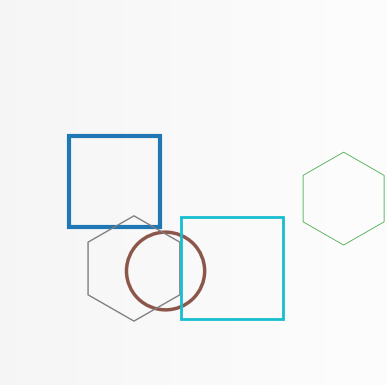[{"shape": "square", "thickness": 3, "radius": 0.59, "center": [0.296, 0.528]}, {"shape": "hexagon", "thickness": 0.5, "radius": 0.6, "center": [0.887, 0.484]}, {"shape": "circle", "thickness": 2.5, "radius": 0.5, "center": [0.427, 0.296]}, {"shape": "hexagon", "thickness": 1, "radius": 0.68, "center": [0.346, 0.303]}, {"shape": "square", "thickness": 2, "radius": 0.66, "center": [0.599, 0.303]}]